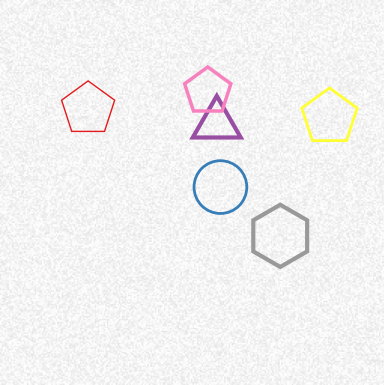[{"shape": "pentagon", "thickness": 1, "radius": 0.36, "center": [0.229, 0.717]}, {"shape": "circle", "thickness": 2, "radius": 0.34, "center": [0.573, 0.514]}, {"shape": "triangle", "thickness": 3, "radius": 0.36, "center": [0.563, 0.679]}, {"shape": "pentagon", "thickness": 2, "radius": 0.38, "center": [0.856, 0.696]}, {"shape": "pentagon", "thickness": 2.5, "radius": 0.32, "center": [0.54, 0.763]}, {"shape": "hexagon", "thickness": 3, "radius": 0.4, "center": [0.728, 0.387]}]